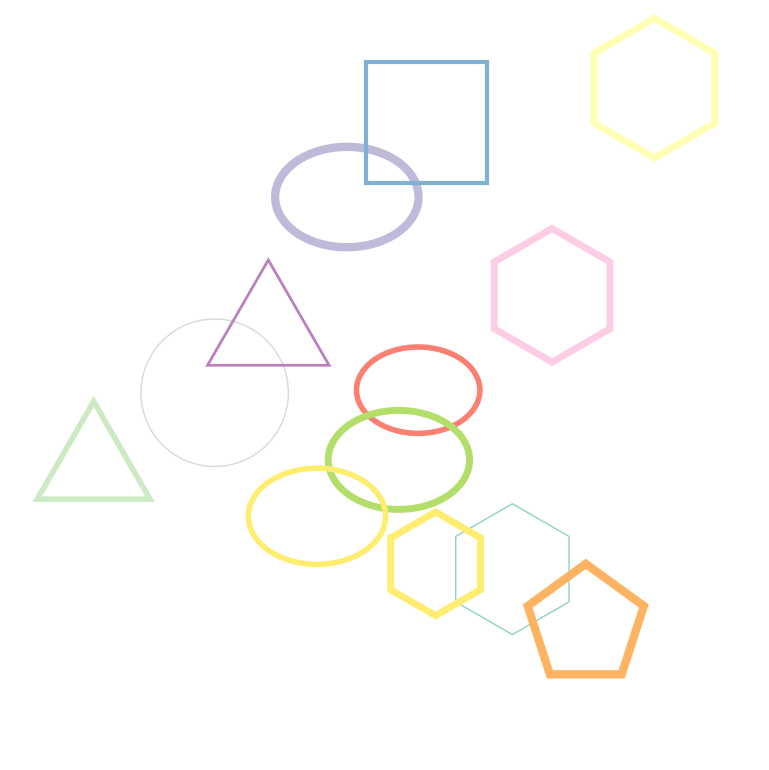[{"shape": "hexagon", "thickness": 0.5, "radius": 0.42, "center": [0.665, 0.261]}, {"shape": "hexagon", "thickness": 2.5, "radius": 0.45, "center": [0.85, 0.886]}, {"shape": "oval", "thickness": 3, "radius": 0.47, "center": [0.45, 0.744]}, {"shape": "oval", "thickness": 2, "radius": 0.4, "center": [0.543, 0.493]}, {"shape": "square", "thickness": 1.5, "radius": 0.39, "center": [0.553, 0.841]}, {"shape": "pentagon", "thickness": 3, "radius": 0.4, "center": [0.761, 0.188]}, {"shape": "oval", "thickness": 2.5, "radius": 0.46, "center": [0.518, 0.403]}, {"shape": "hexagon", "thickness": 2.5, "radius": 0.43, "center": [0.717, 0.616]}, {"shape": "circle", "thickness": 0.5, "radius": 0.48, "center": [0.279, 0.49]}, {"shape": "triangle", "thickness": 1, "radius": 0.46, "center": [0.348, 0.571]}, {"shape": "triangle", "thickness": 2, "radius": 0.42, "center": [0.122, 0.394]}, {"shape": "hexagon", "thickness": 2.5, "radius": 0.34, "center": [0.566, 0.268]}, {"shape": "oval", "thickness": 2, "radius": 0.45, "center": [0.412, 0.33]}]